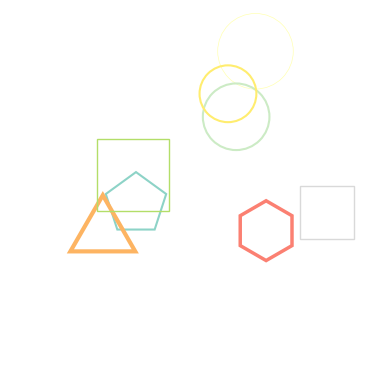[{"shape": "pentagon", "thickness": 1.5, "radius": 0.41, "center": [0.353, 0.471]}, {"shape": "circle", "thickness": 0.5, "radius": 0.49, "center": [0.664, 0.867]}, {"shape": "hexagon", "thickness": 2.5, "radius": 0.39, "center": [0.691, 0.401]}, {"shape": "triangle", "thickness": 3, "radius": 0.49, "center": [0.267, 0.396]}, {"shape": "square", "thickness": 1, "radius": 0.47, "center": [0.346, 0.546]}, {"shape": "square", "thickness": 1, "radius": 0.35, "center": [0.85, 0.448]}, {"shape": "circle", "thickness": 1.5, "radius": 0.43, "center": [0.613, 0.697]}, {"shape": "circle", "thickness": 1.5, "radius": 0.37, "center": [0.592, 0.756]}]